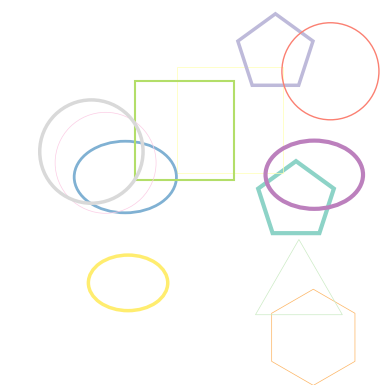[{"shape": "pentagon", "thickness": 3, "radius": 0.52, "center": [0.769, 0.478]}, {"shape": "square", "thickness": 0.5, "radius": 0.69, "center": [0.597, 0.688]}, {"shape": "pentagon", "thickness": 2.5, "radius": 0.51, "center": [0.715, 0.861]}, {"shape": "circle", "thickness": 1, "radius": 0.63, "center": [0.858, 0.815]}, {"shape": "oval", "thickness": 2, "radius": 0.66, "center": [0.325, 0.54]}, {"shape": "hexagon", "thickness": 0.5, "radius": 0.62, "center": [0.814, 0.124]}, {"shape": "square", "thickness": 1.5, "radius": 0.64, "center": [0.479, 0.661]}, {"shape": "circle", "thickness": 0.5, "radius": 0.66, "center": [0.274, 0.577]}, {"shape": "circle", "thickness": 2.5, "radius": 0.67, "center": [0.237, 0.606]}, {"shape": "oval", "thickness": 3, "radius": 0.63, "center": [0.816, 0.546]}, {"shape": "triangle", "thickness": 0.5, "radius": 0.65, "center": [0.776, 0.248]}, {"shape": "oval", "thickness": 2.5, "radius": 0.52, "center": [0.333, 0.265]}]